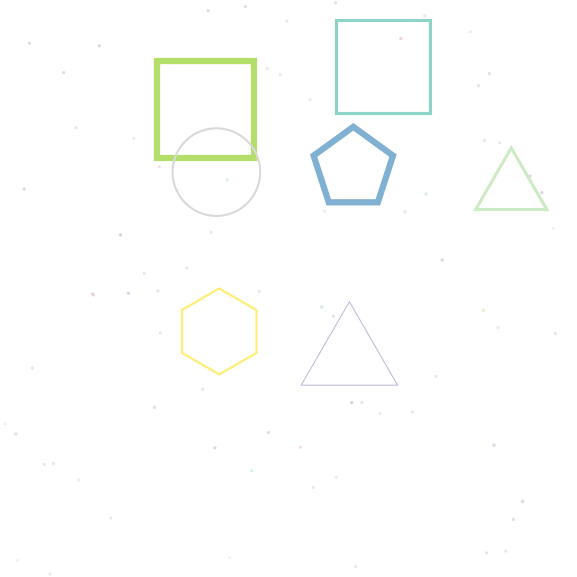[{"shape": "square", "thickness": 1.5, "radius": 0.41, "center": [0.664, 0.884]}, {"shape": "triangle", "thickness": 0.5, "radius": 0.48, "center": [0.605, 0.38]}, {"shape": "pentagon", "thickness": 3, "radius": 0.36, "center": [0.612, 0.707]}, {"shape": "square", "thickness": 3, "radius": 0.42, "center": [0.356, 0.81]}, {"shape": "circle", "thickness": 1, "radius": 0.38, "center": [0.375, 0.701]}, {"shape": "triangle", "thickness": 1.5, "radius": 0.36, "center": [0.885, 0.672]}, {"shape": "hexagon", "thickness": 1, "radius": 0.37, "center": [0.38, 0.425]}]